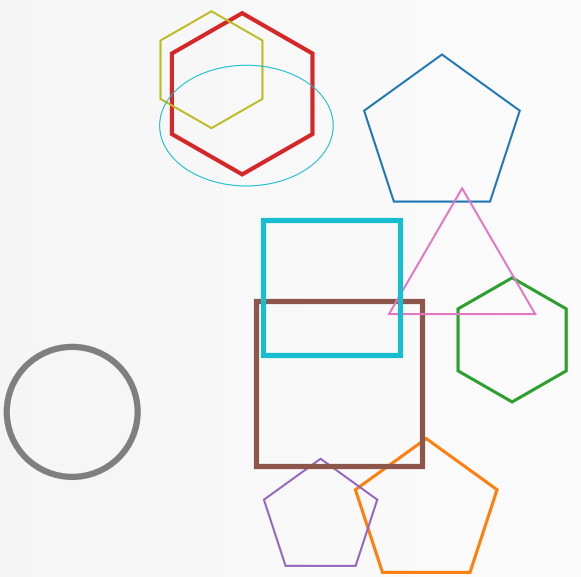[{"shape": "pentagon", "thickness": 1, "radius": 0.7, "center": [0.76, 0.764]}, {"shape": "pentagon", "thickness": 1.5, "radius": 0.64, "center": [0.733, 0.112]}, {"shape": "hexagon", "thickness": 1.5, "radius": 0.54, "center": [0.881, 0.411]}, {"shape": "hexagon", "thickness": 2, "radius": 0.7, "center": [0.417, 0.837]}, {"shape": "pentagon", "thickness": 1, "radius": 0.51, "center": [0.552, 0.102]}, {"shape": "square", "thickness": 2.5, "radius": 0.72, "center": [0.583, 0.335]}, {"shape": "triangle", "thickness": 1, "radius": 0.73, "center": [0.795, 0.528]}, {"shape": "circle", "thickness": 3, "radius": 0.56, "center": [0.124, 0.286]}, {"shape": "hexagon", "thickness": 1, "radius": 0.51, "center": [0.364, 0.878]}, {"shape": "oval", "thickness": 0.5, "radius": 0.75, "center": [0.424, 0.782]}, {"shape": "square", "thickness": 2.5, "radius": 0.59, "center": [0.57, 0.501]}]